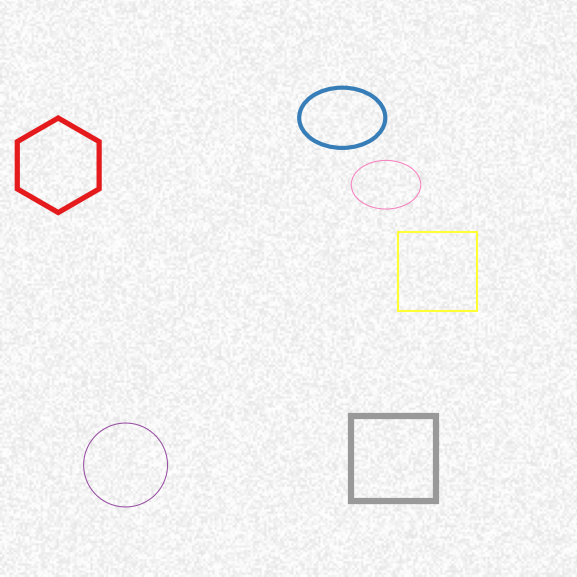[{"shape": "hexagon", "thickness": 2.5, "radius": 0.41, "center": [0.101, 0.713]}, {"shape": "oval", "thickness": 2, "radius": 0.37, "center": [0.593, 0.795]}, {"shape": "circle", "thickness": 0.5, "radius": 0.36, "center": [0.217, 0.194]}, {"shape": "square", "thickness": 1, "radius": 0.34, "center": [0.758, 0.529]}, {"shape": "oval", "thickness": 0.5, "radius": 0.3, "center": [0.668, 0.679]}, {"shape": "square", "thickness": 3, "radius": 0.37, "center": [0.681, 0.205]}]